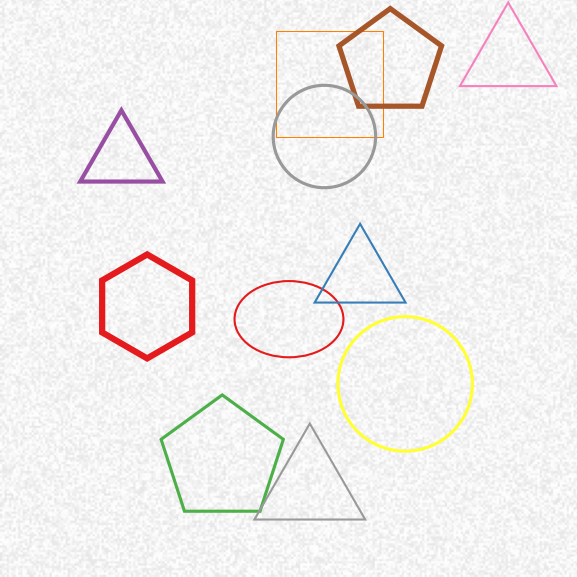[{"shape": "oval", "thickness": 1, "radius": 0.47, "center": [0.5, 0.446]}, {"shape": "hexagon", "thickness": 3, "radius": 0.45, "center": [0.255, 0.469]}, {"shape": "triangle", "thickness": 1, "radius": 0.45, "center": [0.624, 0.521]}, {"shape": "pentagon", "thickness": 1.5, "radius": 0.56, "center": [0.385, 0.204]}, {"shape": "triangle", "thickness": 2, "radius": 0.41, "center": [0.21, 0.726]}, {"shape": "square", "thickness": 0.5, "radius": 0.46, "center": [0.57, 0.854]}, {"shape": "circle", "thickness": 1.5, "radius": 0.58, "center": [0.702, 0.334]}, {"shape": "pentagon", "thickness": 2.5, "radius": 0.47, "center": [0.676, 0.891]}, {"shape": "triangle", "thickness": 1, "radius": 0.48, "center": [0.88, 0.898]}, {"shape": "triangle", "thickness": 1, "radius": 0.55, "center": [0.536, 0.155]}, {"shape": "circle", "thickness": 1.5, "radius": 0.44, "center": [0.562, 0.763]}]